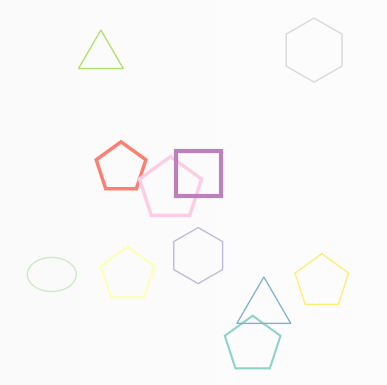[{"shape": "pentagon", "thickness": 1.5, "radius": 0.38, "center": [0.652, 0.104]}, {"shape": "pentagon", "thickness": 1.5, "radius": 0.36, "center": [0.329, 0.287]}, {"shape": "hexagon", "thickness": 1, "radius": 0.36, "center": [0.511, 0.336]}, {"shape": "pentagon", "thickness": 2.5, "radius": 0.34, "center": [0.312, 0.564]}, {"shape": "triangle", "thickness": 1, "radius": 0.4, "center": [0.681, 0.2]}, {"shape": "triangle", "thickness": 1, "radius": 0.33, "center": [0.26, 0.855]}, {"shape": "pentagon", "thickness": 2.5, "radius": 0.42, "center": [0.44, 0.509]}, {"shape": "hexagon", "thickness": 1, "radius": 0.42, "center": [0.811, 0.87]}, {"shape": "square", "thickness": 3, "radius": 0.29, "center": [0.512, 0.55]}, {"shape": "oval", "thickness": 1, "radius": 0.32, "center": [0.134, 0.287]}, {"shape": "pentagon", "thickness": 1, "radius": 0.36, "center": [0.831, 0.268]}]